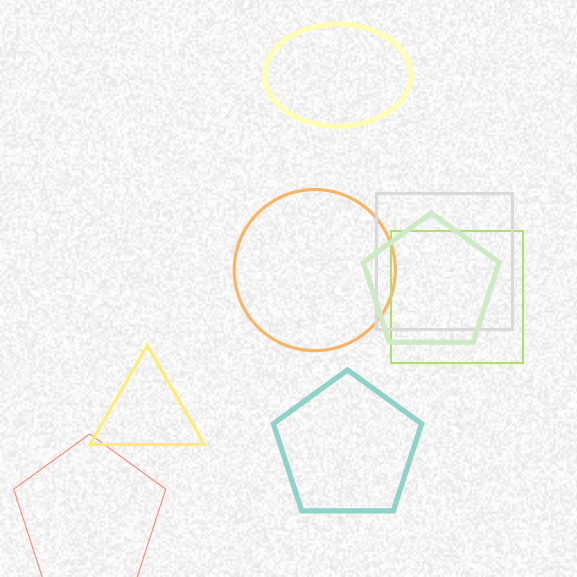[{"shape": "pentagon", "thickness": 2.5, "radius": 0.67, "center": [0.602, 0.224]}, {"shape": "oval", "thickness": 2.5, "radius": 0.63, "center": [0.585, 0.869]}, {"shape": "pentagon", "thickness": 0.5, "radius": 0.69, "center": [0.155, 0.109]}, {"shape": "circle", "thickness": 1.5, "radius": 0.7, "center": [0.545, 0.531]}, {"shape": "square", "thickness": 1, "radius": 0.57, "center": [0.791, 0.485]}, {"shape": "square", "thickness": 1.5, "radius": 0.59, "center": [0.768, 0.548]}, {"shape": "pentagon", "thickness": 2.5, "radius": 0.62, "center": [0.747, 0.507]}, {"shape": "triangle", "thickness": 1.5, "radius": 0.57, "center": [0.255, 0.287]}]